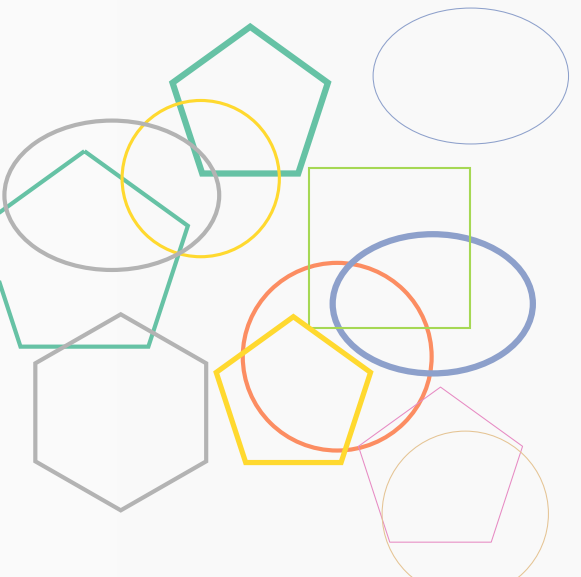[{"shape": "pentagon", "thickness": 3, "radius": 0.7, "center": [0.43, 0.812]}, {"shape": "pentagon", "thickness": 2, "radius": 0.94, "center": [0.145, 0.55]}, {"shape": "circle", "thickness": 2, "radius": 0.81, "center": [0.58, 0.381]}, {"shape": "oval", "thickness": 0.5, "radius": 0.84, "center": [0.81, 0.868]}, {"shape": "oval", "thickness": 3, "radius": 0.86, "center": [0.745, 0.473]}, {"shape": "pentagon", "thickness": 0.5, "radius": 0.74, "center": [0.758, 0.18]}, {"shape": "square", "thickness": 1, "radius": 0.69, "center": [0.671, 0.57]}, {"shape": "pentagon", "thickness": 2.5, "radius": 0.7, "center": [0.505, 0.311]}, {"shape": "circle", "thickness": 1.5, "radius": 0.68, "center": [0.345, 0.69]}, {"shape": "circle", "thickness": 0.5, "radius": 0.72, "center": [0.8, 0.11]}, {"shape": "oval", "thickness": 2, "radius": 0.92, "center": [0.192, 0.661]}, {"shape": "hexagon", "thickness": 2, "radius": 0.85, "center": [0.208, 0.285]}]